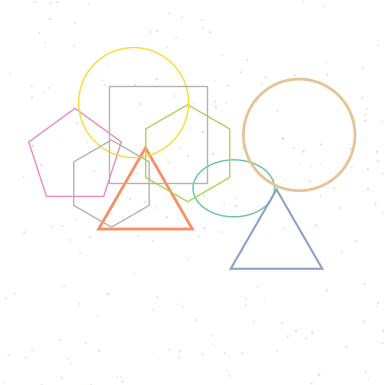[{"shape": "oval", "thickness": 1, "radius": 0.53, "center": [0.607, 0.511]}, {"shape": "triangle", "thickness": 2, "radius": 0.7, "center": [0.378, 0.475]}, {"shape": "triangle", "thickness": 1.5, "radius": 0.69, "center": [0.718, 0.371]}, {"shape": "pentagon", "thickness": 1, "radius": 0.63, "center": [0.195, 0.592]}, {"shape": "hexagon", "thickness": 1, "radius": 0.63, "center": [0.487, 0.602]}, {"shape": "circle", "thickness": 1, "radius": 0.71, "center": [0.347, 0.734]}, {"shape": "circle", "thickness": 2, "radius": 0.72, "center": [0.777, 0.65]}, {"shape": "square", "thickness": 1, "radius": 0.63, "center": [0.41, 0.651]}, {"shape": "hexagon", "thickness": 1, "radius": 0.57, "center": [0.29, 0.523]}]